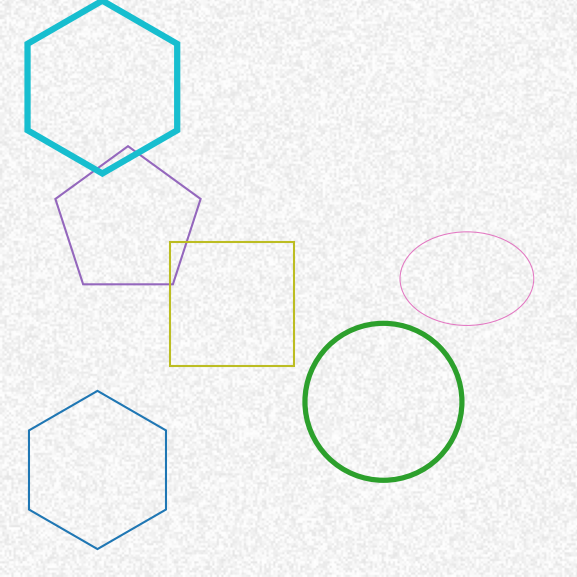[{"shape": "hexagon", "thickness": 1, "radius": 0.68, "center": [0.169, 0.185]}, {"shape": "circle", "thickness": 2.5, "radius": 0.68, "center": [0.664, 0.303]}, {"shape": "pentagon", "thickness": 1, "radius": 0.66, "center": [0.222, 0.614]}, {"shape": "oval", "thickness": 0.5, "radius": 0.58, "center": [0.808, 0.517]}, {"shape": "square", "thickness": 1, "radius": 0.54, "center": [0.402, 0.472]}, {"shape": "hexagon", "thickness": 3, "radius": 0.75, "center": [0.177, 0.848]}]